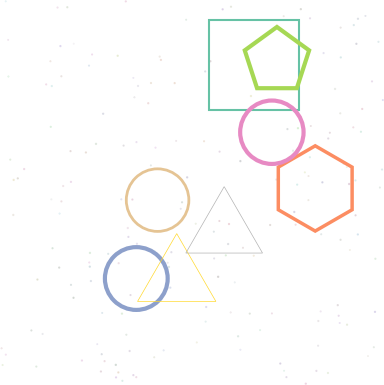[{"shape": "square", "thickness": 1.5, "radius": 0.58, "center": [0.659, 0.831]}, {"shape": "hexagon", "thickness": 2.5, "radius": 0.55, "center": [0.819, 0.511]}, {"shape": "circle", "thickness": 3, "radius": 0.41, "center": [0.354, 0.277]}, {"shape": "circle", "thickness": 3, "radius": 0.41, "center": [0.706, 0.657]}, {"shape": "pentagon", "thickness": 3, "radius": 0.44, "center": [0.719, 0.842]}, {"shape": "triangle", "thickness": 0.5, "radius": 0.59, "center": [0.459, 0.276]}, {"shape": "circle", "thickness": 2, "radius": 0.41, "center": [0.409, 0.48]}, {"shape": "triangle", "thickness": 0.5, "radius": 0.57, "center": [0.582, 0.4]}]